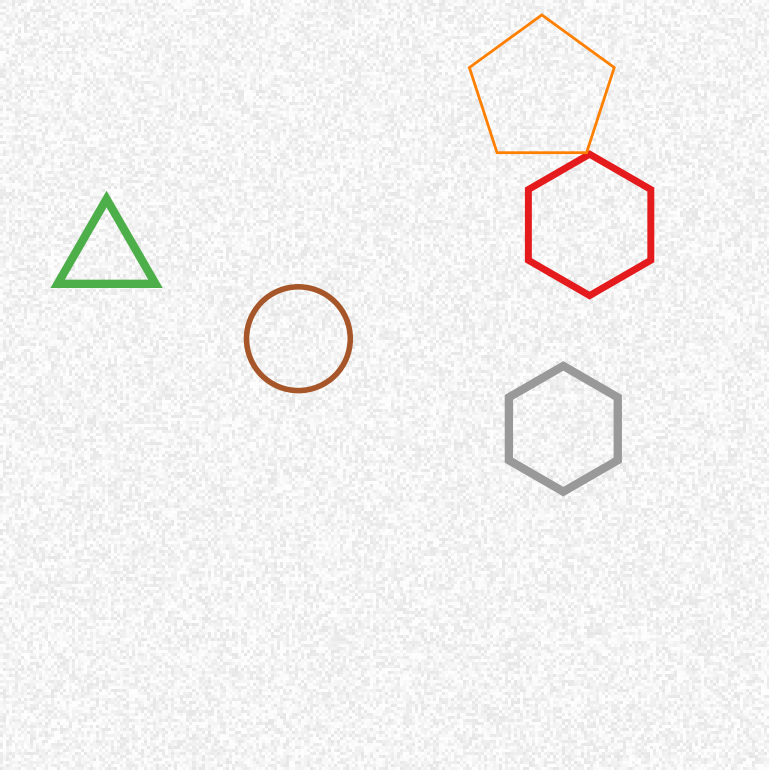[{"shape": "hexagon", "thickness": 2.5, "radius": 0.46, "center": [0.766, 0.708]}, {"shape": "triangle", "thickness": 3, "radius": 0.37, "center": [0.138, 0.668]}, {"shape": "pentagon", "thickness": 1, "radius": 0.49, "center": [0.704, 0.882]}, {"shape": "circle", "thickness": 2, "radius": 0.34, "center": [0.388, 0.56]}, {"shape": "hexagon", "thickness": 3, "radius": 0.41, "center": [0.732, 0.443]}]